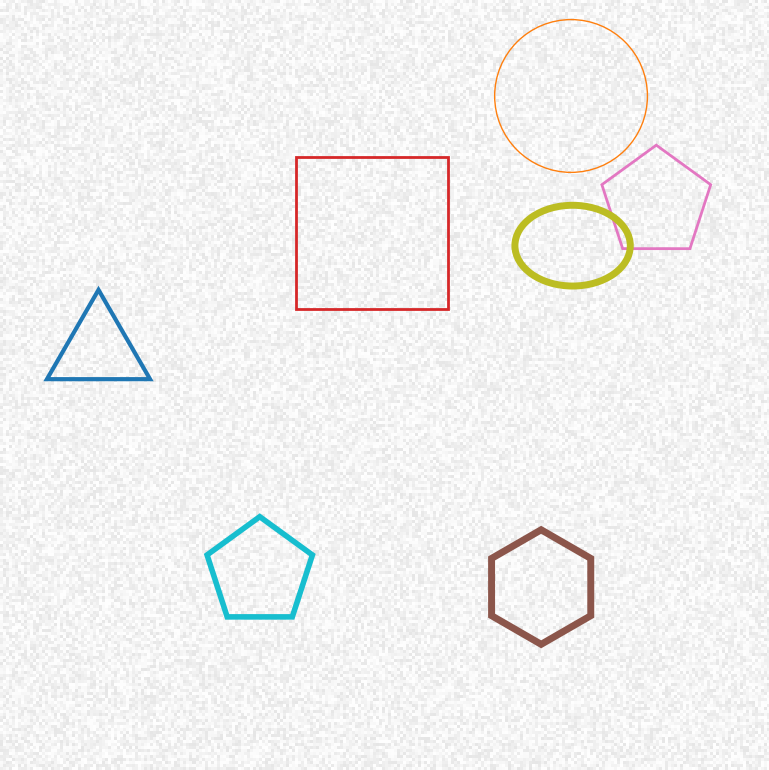[{"shape": "triangle", "thickness": 1.5, "radius": 0.39, "center": [0.128, 0.546]}, {"shape": "circle", "thickness": 0.5, "radius": 0.5, "center": [0.742, 0.875]}, {"shape": "square", "thickness": 1, "radius": 0.49, "center": [0.483, 0.697]}, {"shape": "hexagon", "thickness": 2.5, "radius": 0.37, "center": [0.703, 0.238]}, {"shape": "pentagon", "thickness": 1, "radius": 0.37, "center": [0.852, 0.737]}, {"shape": "oval", "thickness": 2.5, "radius": 0.37, "center": [0.744, 0.681]}, {"shape": "pentagon", "thickness": 2, "radius": 0.36, "center": [0.337, 0.257]}]